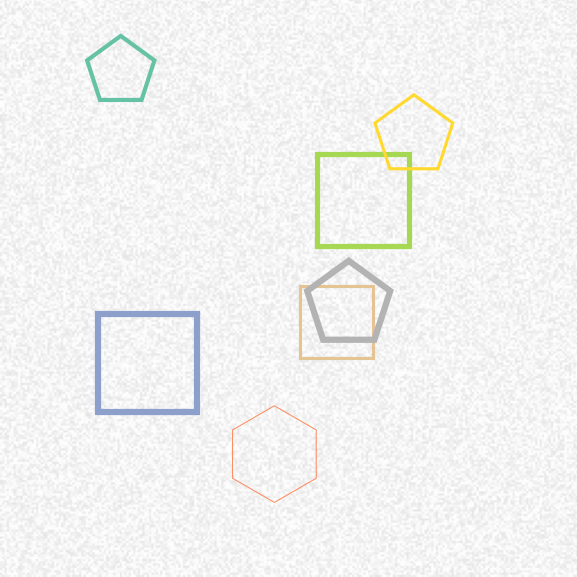[{"shape": "pentagon", "thickness": 2, "radius": 0.31, "center": [0.209, 0.876]}, {"shape": "hexagon", "thickness": 0.5, "radius": 0.42, "center": [0.475, 0.213]}, {"shape": "square", "thickness": 3, "radius": 0.43, "center": [0.255, 0.37]}, {"shape": "square", "thickness": 2.5, "radius": 0.4, "center": [0.629, 0.653]}, {"shape": "pentagon", "thickness": 1.5, "radius": 0.35, "center": [0.717, 0.764]}, {"shape": "square", "thickness": 1.5, "radius": 0.31, "center": [0.583, 0.442]}, {"shape": "pentagon", "thickness": 3, "radius": 0.38, "center": [0.604, 0.472]}]